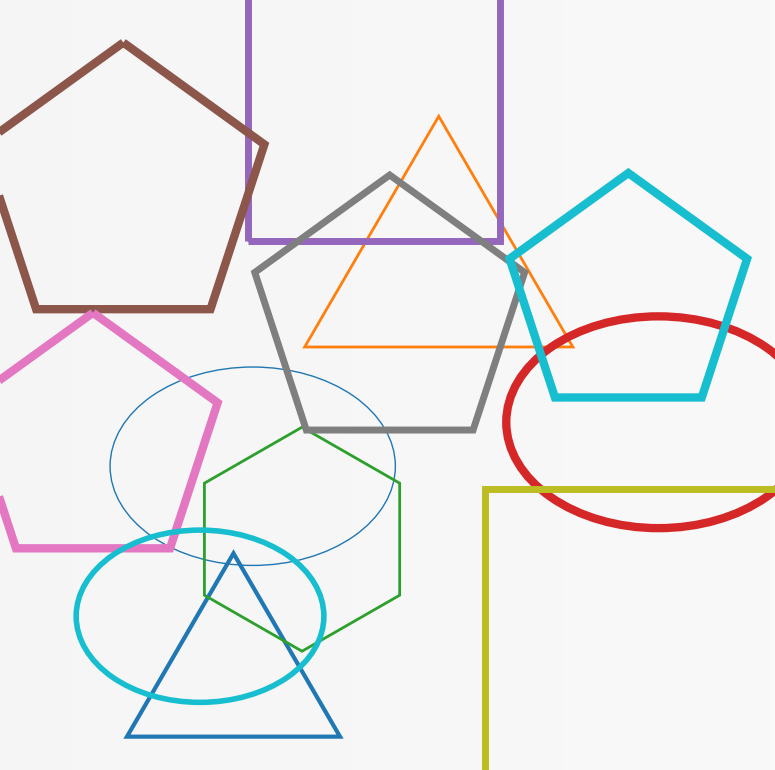[{"shape": "oval", "thickness": 0.5, "radius": 0.92, "center": [0.326, 0.395]}, {"shape": "triangle", "thickness": 1.5, "radius": 0.79, "center": [0.301, 0.123]}, {"shape": "triangle", "thickness": 1, "radius": 1.0, "center": [0.566, 0.649]}, {"shape": "hexagon", "thickness": 1, "radius": 0.73, "center": [0.39, 0.3]}, {"shape": "oval", "thickness": 3, "radius": 0.98, "center": [0.85, 0.452]}, {"shape": "square", "thickness": 2.5, "radius": 0.81, "center": [0.483, 0.849]}, {"shape": "pentagon", "thickness": 3, "radius": 0.96, "center": [0.159, 0.753]}, {"shape": "pentagon", "thickness": 3, "radius": 0.85, "center": [0.12, 0.425]}, {"shape": "pentagon", "thickness": 2.5, "radius": 0.92, "center": [0.503, 0.59]}, {"shape": "square", "thickness": 2.5, "radius": 0.99, "center": [0.824, 0.167]}, {"shape": "oval", "thickness": 2, "radius": 0.8, "center": [0.258, 0.2]}, {"shape": "pentagon", "thickness": 3, "radius": 0.81, "center": [0.811, 0.614]}]